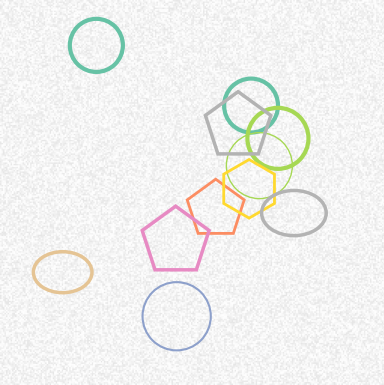[{"shape": "circle", "thickness": 3, "radius": 0.34, "center": [0.25, 0.882]}, {"shape": "circle", "thickness": 3, "radius": 0.35, "center": [0.652, 0.726]}, {"shape": "pentagon", "thickness": 2, "radius": 0.39, "center": [0.56, 0.457]}, {"shape": "circle", "thickness": 1.5, "radius": 0.44, "center": [0.459, 0.179]}, {"shape": "pentagon", "thickness": 2.5, "radius": 0.46, "center": [0.456, 0.373]}, {"shape": "circle", "thickness": 3, "radius": 0.4, "center": [0.722, 0.641]}, {"shape": "circle", "thickness": 1, "radius": 0.43, "center": [0.674, 0.57]}, {"shape": "hexagon", "thickness": 2, "radius": 0.38, "center": [0.647, 0.51]}, {"shape": "oval", "thickness": 2.5, "radius": 0.38, "center": [0.163, 0.293]}, {"shape": "oval", "thickness": 2.5, "radius": 0.42, "center": [0.763, 0.447]}, {"shape": "pentagon", "thickness": 2.5, "radius": 0.45, "center": [0.618, 0.673]}]